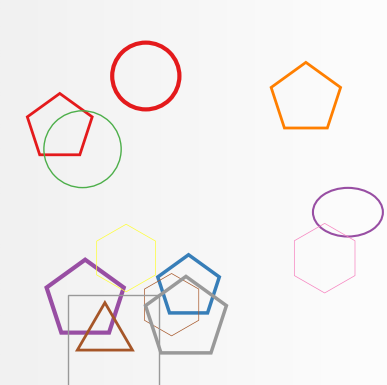[{"shape": "circle", "thickness": 3, "radius": 0.43, "center": [0.376, 0.803]}, {"shape": "pentagon", "thickness": 2, "radius": 0.44, "center": [0.154, 0.669]}, {"shape": "pentagon", "thickness": 2.5, "radius": 0.42, "center": [0.487, 0.255]}, {"shape": "circle", "thickness": 1, "radius": 0.5, "center": [0.213, 0.612]}, {"shape": "pentagon", "thickness": 3, "radius": 0.52, "center": [0.22, 0.221]}, {"shape": "oval", "thickness": 1.5, "radius": 0.45, "center": [0.898, 0.449]}, {"shape": "pentagon", "thickness": 2, "radius": 0.47, "center": [0.789, 0.744]}, {"shape": "hexagon", "thickness": 0.5, "radius": 0.44, "center": [0.325, 0.33]}, {"shape": "hexagon", "thickness": 0.5, "radius": 0.4, "center": [0.443, 0.209]}, {"shape": "triangle", "thickness": 2, "radius": 0.41, "center": [0.271, 0.132]}, {"shape": "hexagon", "thickness": 0.5, "radius": 0.45, "center": [0.838, 0.329]}, {"shape": "square", "thickness": 1, "radius": 0.59, "center": [0.292, 0.116]}, {"shape": "pentagon", "thickness": 2.5, "radius": 0.55, "center": [0.48, 0.172]}]